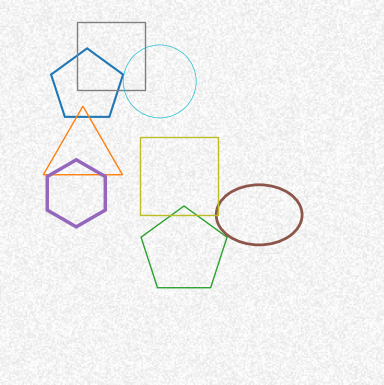[{"shape": "pentagon", "thickness": 1.5, "radius": 0.49, "center": [0.226, 0.776]}, {"shape": "triangle", "thickness": 1, "radius": 0.59, "center": [0.215, 0.605]}, {"shape": "pentagon", "thickness": 1, "radius": 0.59, "center": [0.478, 0.348]}, {"shape": "hexagon", "thickness": 2.5, "radius": 0.44, "center": [0.198, 0.498]}, {"shape": "oval", "thickness": 2, "radius": 0.56, "center": [0.673, 0.442]}, {"shape": "square", "thickness": 1, "radius": 0.44, "center": [0.289, 0.855]}, {"shape": "square", "thickness": 1, "radius": 0.51, "center": [0.464, 0.542]}, {"shape": "circle", "thickness": 0.5, "radius": 0.47, "center": [0.415, 0.789]}]